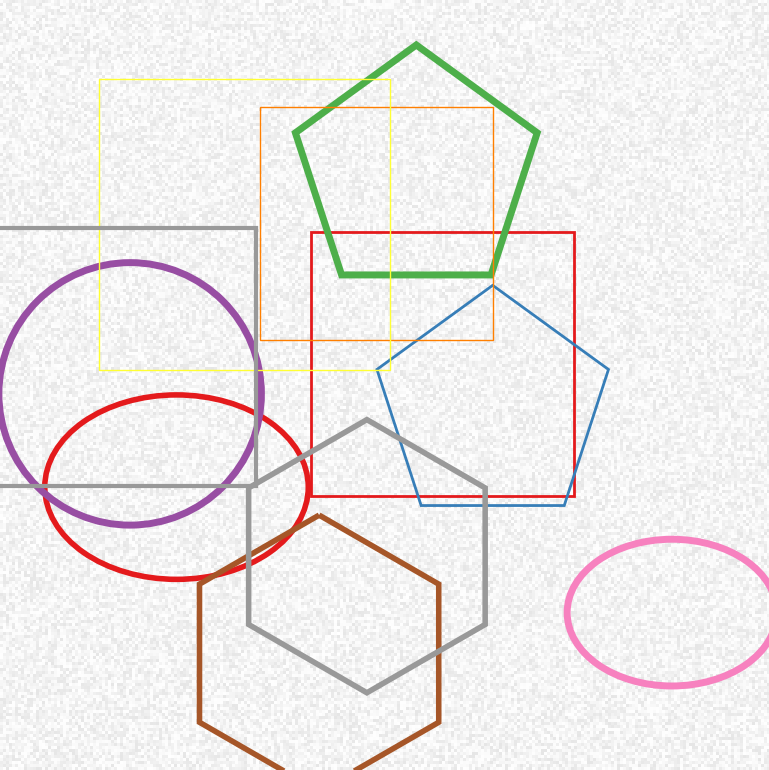[{"shape": "oval", "thickness": 2, "radius": 0.86, "center": [0.229, 0.367]}, {"shape": "square", "thickness": 1, "radius": 0.85, "center": [0.575, 0.527]}, {"shape": "pentagon", "thickness": 1, "radius": 0.79, "center": [0.64, 0.471]}, {"shape": "pentagon", "thickness": 2.5, "radius": 0.83, "center": [0.541, 0.776]}, {"shape": "circle", "thickness": 2.5, "radius": 0.85, "center": [0.169, 0.488]}, {"shape": "square", "thickness": 0.5, "radius": 0.76, "center": [0.489, 0.71]}, {"shape": "square", "thickness": 0.5, "radius": 0.94, "center": [0.318, 0.708]}, {"shape": "hexagon", "thickness": 2, "radius": 0.9, "center": [0.414, 0.152]}, {"shape": "oval", "thickness": 2.5, "radius": 0.68, "center": [0.873, 0.204]}, {"shape": "hexagon", "thickness": 2, "radius": 0.89, "center": [0.476, 0.278]}, {"shape": "square", "thickness": 1.5, "radius": 0.84, "center": [0.165, 0.537]}]